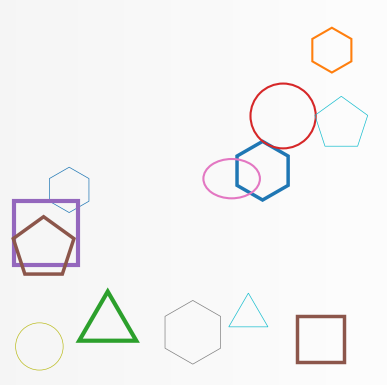[{"shape": "hexagon", "thickness": 2.5, "radius": 0.38, "center": [0.678, 0.557]}, {"shape": "hexagon", "thickness": 0.5, "radius": 0.29, "center": [0.179, 0.507]}, {"shape": "hexagon", "thickness": 1.5, "radius": 0.29, "center": [0.856, 0.87]}, {"shape": "triangle", "thickness": 3, "radius": 0.43, "center": [0.278, 0.158]}, {"shape": "circle", "thickness": 1.5, "radius": 0.42, "center": [0.731, 0.699]}, {"shape": "square", "thickness": 3, "radius": 0.41, "center": [0.119, 0.395]}, {"shape": "pentagon", "thickness": 2.5, "radius": 0.41, "center": [0.113, 0.355]}, {"shape": "square", "thickness": 2.5, "radius": 0.3, "center": [0.827, 0.119]}, {"shape": "oval", "thickness": 1.5, "radius": 0.36, "center": [0.598, 0.536]}, {"shape": "hexagon", "thickness": 0.5, "radius": 0.41, "center": [0.498, 0.137]}, {"shape": "circle", "thickness": 0.5, "radius": 0.31, "center": [0.102, 0.1]}, {"shape": "pentagon", "thickness": 0.5, "radius": 0.36, "center": [0.881, 0.678]}, {"shape": "triangle", "thickness": 0.5, "radius": 0.29, "center": [0.641, 0.18]}]